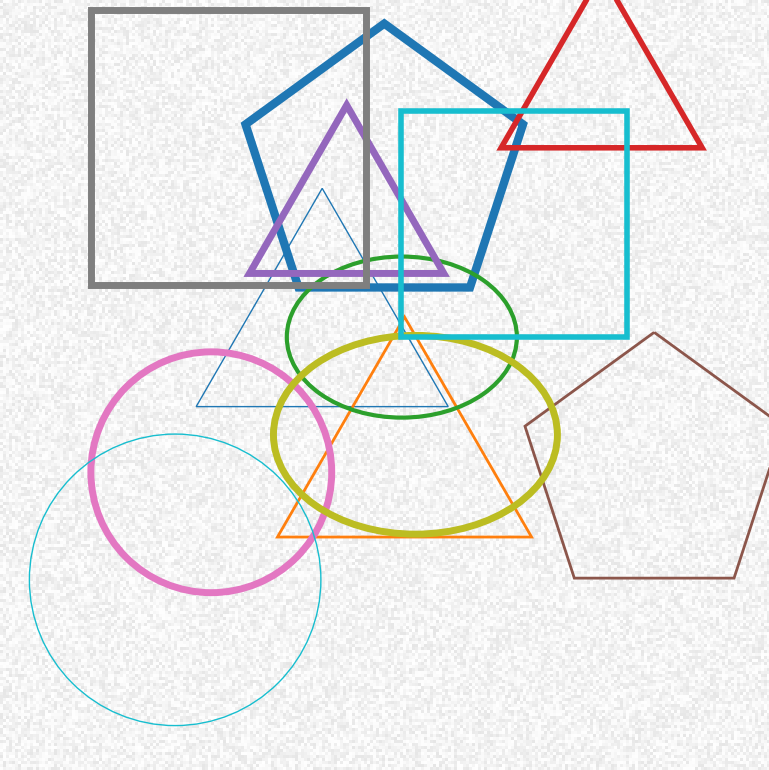[{"shape": "triangle", "thickness": 0.5, "radius": 0.94, "center": [0.418, 0.566]}, {"shape": "pentagon", "thickness": 3, "radius": 0.95, "center": [0.499, 0.78]}, {"shape": "triangle", "thickness": 1, "radius": 0.95, "center": [0.525, 0.398]}, {"shape": "oval", "thickness": 1.5, "radius": 0.75, "center": [0.522, 0.562]}, {"shape": "triangle", "thickness": 2, "radius": 0.75, "center": [0.781, 0.883]}, {"shape": "triangle", "thickness": 2.5, "radius": 0.73, "center": [0.45, 0.718]}, {"shape": "pentagon", "thickness": 1, "radius": 0.88, "center": [0.85, 0.392]}, {"shape": "circle", "thickness": 2.5, "radius": 0.78, "center": [0.274, 0.387]}, {"shape": "square", "thickness": 2.5, "radius": 0.89, "center": [0.297, 0.809]}, {"shape": "oval", "thickness": 2.5, "radius": 0.92, "center": [0.54, 0.435]}, {"shape": "circle", "thickness": 0.5, "radius": 0.95, "center": [0.227, 0.247]}, {"shape": "square", "thickness": 2, "radius": 0.73, "center": [0.667, 0.709]}]